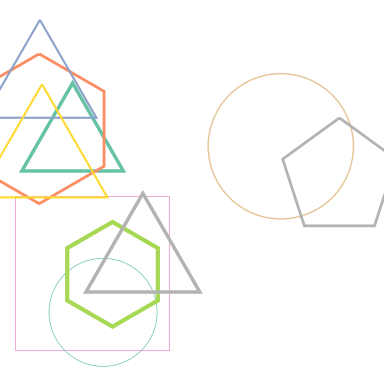[{"shape": "triangle", "thickness": 2.5, "radius": 0.76, "center": [0.189, 0.632]}, {"shape": "circle", "thickness": 0.5, "radius": 0.7, "center": [0.268, 0.189]}, {"shape": "hexagon", "thickness": 2, "radius": 0.97, "center": [0.102, 0.666]}, {"shape": "triangle", "thickness": 1.5, "radius": 0.85, "center": [0.104, 0.779]}, {"shape": "square", "thickness": 0.5, "radius": 1.0, "center": [0.238, 0.292]}, {"shape": "hexagon", "thickness": 3, "radius": 0.68, "center": [0.292, 0.288]}, {"shape": "triangle", "thickness": 1.5, "radius": 0.98, "center": [0.109, 0.585]}, {"shape": "circle", "thickness": 1, "radius": 0.94, "center": [0.729, 0.62]}, {"shape": "triangle", "thickness": 2.5, "radius": 0.85, "center": [0.371, 0.327]}, {"shape": "pentagon", "thickness": 2, "radius": 0.77, "center": [0.882, 0.539]}]